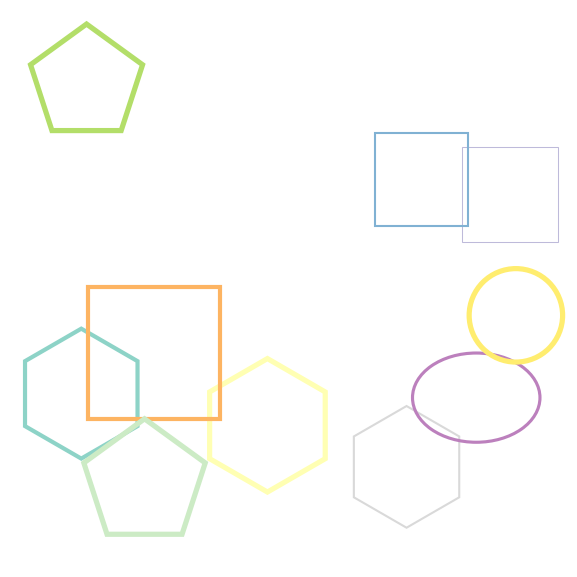[{"shape": "hexagon", "thickness": 2, "radius": 0.56, "center": [0.141, 0.318]}, {"shape": "hexagon", "thickness": 2.5, "radius": 0.58, "center": [0.463, 0.263]}, {"shape": "square", "thickness": 0.5, "radius": 0.41, "center": [0.883, 0.662]}, {"shape": "square", "thickness": 1, "radius": 0.4, "center": [0.73, 0.689]}, {"shape": "square", "thickness": 2, "radius": 0.57, "center": [0.266, 0.388]}, {"shape": "pentagon", "thickness": 2.5, "radius": 0.51, "center": [0.15, 0.856]}, {"shape": "hexagon", "thickness": 1, "radius": 0.53, "center": [0.704, 0.191]}, {"shape": "oval", "thickness": 1.5, "radius": 0.55, "center": [0.825, 0.311]}, {"shape": "pentagon", "thickness": 2.5, "radius": 0.55, "center": [0.25, 0.163]}, {"shape": "circle", "thickness": 2.5, "radius": 0.4, "center": [0.893, 0.453]}]